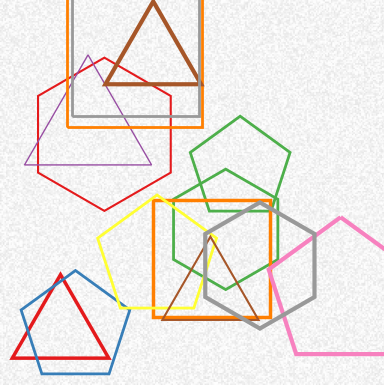[{"shape": "hexagon", "thickness": 1.5, "radius": 1.0, "center": [0.271, 0.651]}, {"shape": "triangle", "thickness": 2.5, "radius": 0.72, "center": [0.157, 0.142]}, {"shape": "pentagon", "thickness": 2, "radius": 0.74, "center": [0.196, 0.149]}, {"shape": "pentagon", "thickness": 2, "radius": 0.68, "center": [0.624, 0.562]}, {"shape": "hexagon", "thickness": 2, "radius": 0.78, "center": [0.586, 0.404]}, {"shape": "triangle", "thickness": 1, "radius": 0.95, "center": [0.229, 0.667]}, {"shape": "square", "thickness": 2.5, "radius": 0.76, "center": [0.549, 0.328]}, {"shape": "square", "thickness": 2, "radius": 0.88, "center": [0.349, 0.845]}, {"shape": "pentagon", "thickness": 2, "radius": 0.81, "center": [0.408, 0.331]}, {"shape": "triangle", "thickness": 3, "radius": 0.72, "center": [0.398, 0.853]}, {"shape": "triangle", "thickness": 1.5, "radius": 0.72, "center": [0.547, 0.241]}, {"shape": "pentagon", "thickness": 3, "radius": 0.98, "center": [0.885, 0.239]}, {"shape": "square", "thickness": 2, "radius": 0.82, "center": [0.351, 0.864]}, {"shape": "hexagon", "thickness": 3, "radius": 0.82, "center": [0.675, 0.31]}]